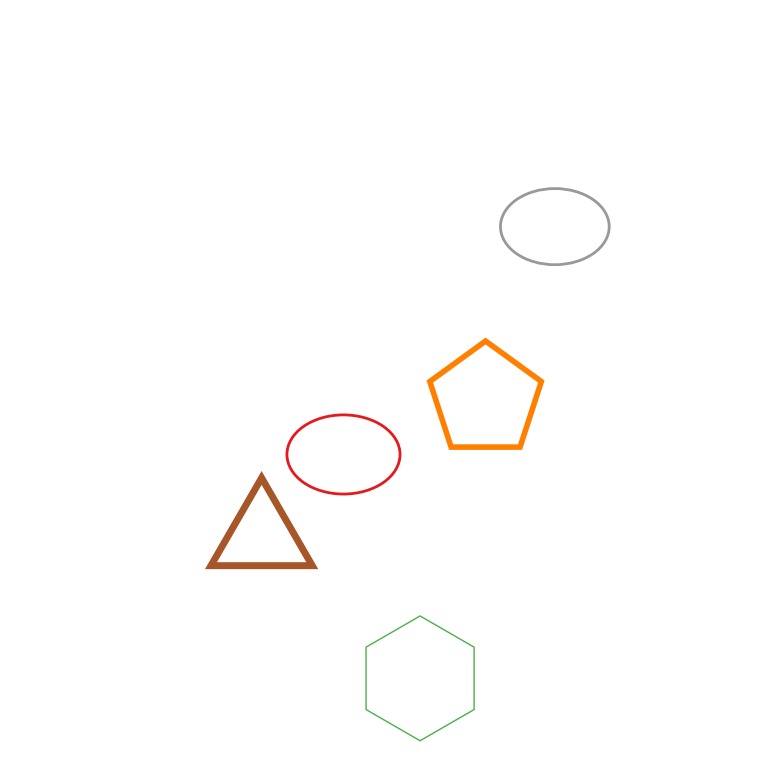[{"shape": "oval", "thickness": 1, "radius": 0.37, "center": [0.446, 0.41]}, {"shape": "hexagon", "thickness": 0.5, "radius": 0.41, "center": [0.546, 0.119]}, {"shape": "pentagon", "thickness": 2, "radius": 0.38, "center": [0.631, 0.481]}, {"shape": "triangle", "thickness": 2.5, "radius": 0.38, "center": [0.34, 0.303]}, {"shape": "oval", "thickness": 1, "radius": 0.35, "center": [0.721, 0.706]}]